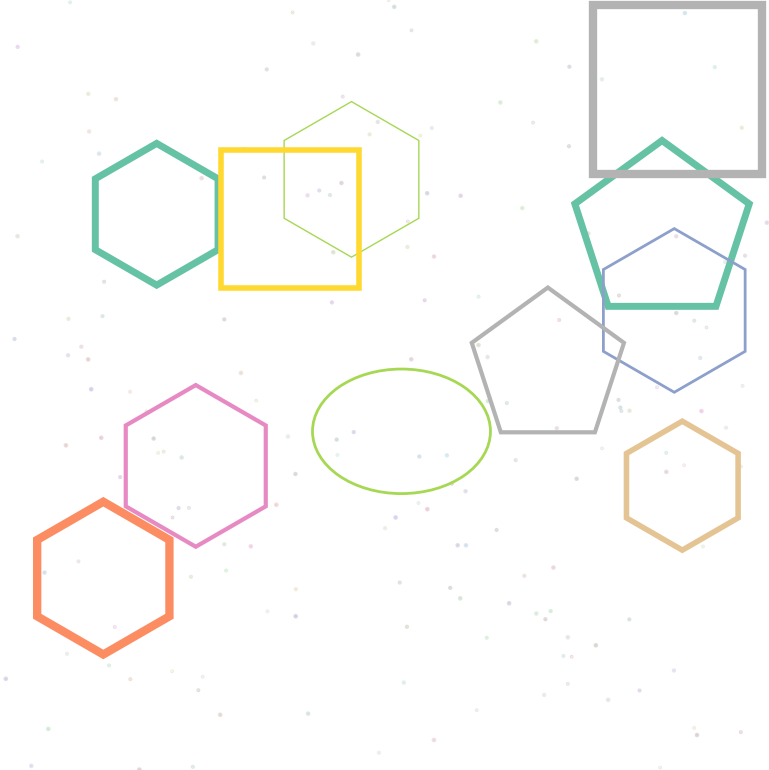[{"shape": "hexagon", "thickness": 2.5, "radius": 0.46, "center": [0.203, 0.722]}, {"shape": "pentagon", "thickness": 2.5, "radius": 0.6, "center": [0.86, 0.698]}, {"shape": "hexagon", "thickness": 3, "radius": 0.5, "center": [0.134, 0.249]}, {"shape": "hexagon", "thickness": 1, "radius": 0.53, "center": [0.876, 0.597]}, {"shape": "hexagon", "thickness": 1.5, "radius": 0.52, "center": [0.254, 0.395]}, {"shape": "hexagon", "thickness": 0.5, "radius": 0.51, "center": [0.456, 0.767]}, {"shape": "oval", "thickness": 1, "radius": 0.58, "center": [0.521, 0.44]}, {"shape": "square", "thickness": 2, "radius": 0.45, "center": [0.377, 0.716]}, {"shape": "hexagon", "thickness": 2, "radius": 0.42, "center": [0.886, 0.369]}, {"shape": "square", "thickness": 3, "radius": 0.55, "center": [0.88, 0.883]}, {"shape": "pentagon", "thickness": 1.5, "radius": 0.52, "center": [0.712, 0.523]}]